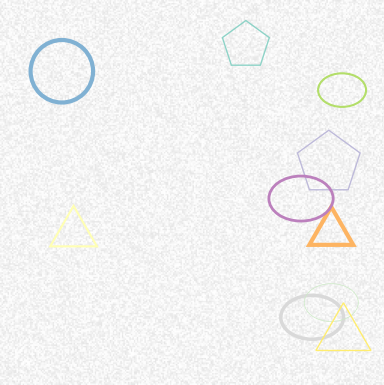[{"shape": "pentagon", "thickness": 1, "radius": 0.32, "center": [0.639, 0.883]}, {"shape": "triangle", "thickness": 1.5, "radius": 0.35, "center": [0.191, 0.395]}, {"shape": "pentagon", "thickness": 1, "radius": 0.43, "center": [0.854, 0.576]}, {"shape": "circle", "thickness": 3, "radius": 0.41, "center": [0.161, 0.815]}, {"shape": "triangle", "thickness": 3, "radius": 0.33, "center": [0.86, 0.397]}, {"shape": "oval", "thickness": 1.5, "radius": 0.31, "center": [0.889, 0.766]}, {"shape": "oval", "thickness": 2.5, "radius": 0.41, "center": [0.811, 0.176]}, {"shape": "oval", "thickness": 2, "radius": 0.42, "center": [0.782, 0.484]}, {"shape": "oval", "thickness": 0.5, "radius": 0.35, "center": [0.86, 0.214]}, {"shape": "triangle", "thickness": 1, "radius": 0.41, "center": [0.892, 0.131]}]